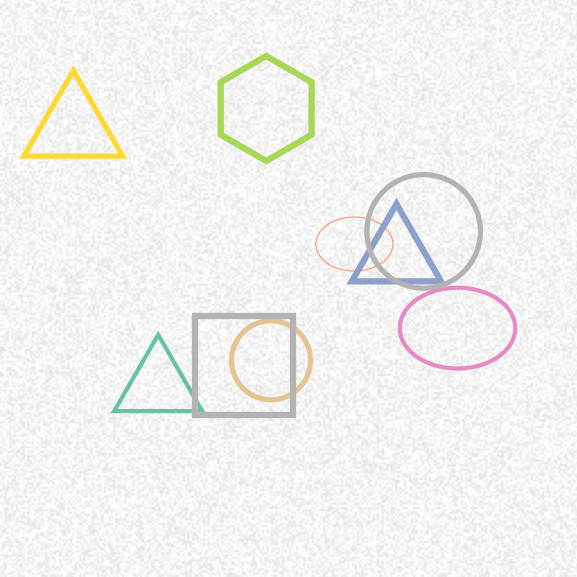[{"shape": "triangle", "thickness": 2, "radius": 0.44, "center": [0.274, 0.331]}, {"shape": "oval", "thickness": 0.5, "radius": 0.33, "center": [0.614, 0.577]}, {"shape": "triangle", "thickness": 3, "radius": 0.45, "center": [0.687, 0.557]}, {"shape": "oval", "thickness": 2, "radius": 0.5, "center": [0.792, 0.431]}, {"shape": "hexagon", "thickness": 3, "radius": 0.45, "center": [0.461, 0.811]}, {"shape": "triangle", "thickness": 2.5, "radius": 0.49, "center": [0.127, 0.778]}, {"shape": "circle", "thickness": 2.5, "radius": 0.34, "center": [0.469, 0.375]}, {"shape": "circle", "thickness": 2.5, "radius": 0.49, "center": [0.734, 0.598]}, {"shape": "square", "thickness": 3, "radius": 0.43, "center": [0.423, 0.367]}]